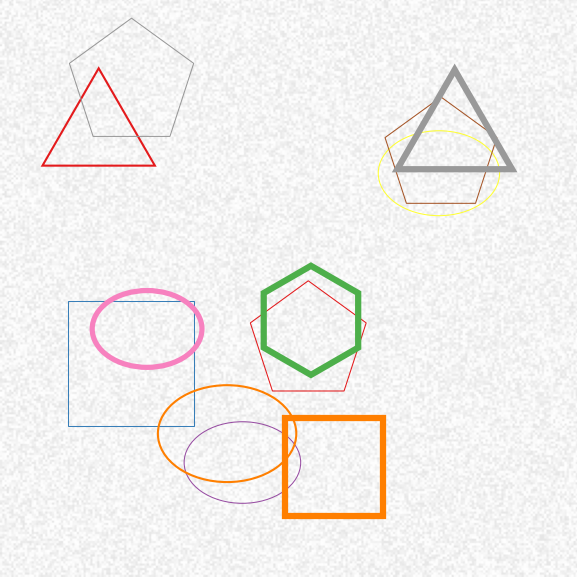[{"shape": "pentagon", "thickness": 0.5, "radius": 0.53, "center": [0.534, 0.407]}, {"shape": "triangle", "thickness": 1, "radius": 0.56, "center": [0.171, 0.768]}, {"shape": "square", "thickness": 0.5, "radius": 0.54, "center": [0.227, 0.37]}, {"shape": "hexagon", "thickness": 3, "radius": 0.47, "center": [0.538, 0.444]}, {"shape": "oval", "thickness": 0.5, "radius": 0.5, "center": [0.42, 0.198]}, {"shape": "square", "thickness": 3, "radius": 0.43, "center": [0.578, 0.19]}, {"shape": "oval", "thickness": 1, "radius": 0.6, "center": [0.393, 0.248]}, {"shape": "oval", "thickness": 0.5, "radius": 0.53, "center": [0.76, 0.699]}, {"shape": "pentagon", "thickness": 0.5, "radius": 0.51, "center": [0.764, 0.729]}, {"shape": "oval", "thickness": 2.5, "radius": 0.48, "center": [0.255, 0.43]}, {"shape": "pentagon", "thickness": 0.5, "radius": 0.57, "center": [0.228, 0.854]}, {"shape": "triangle", "thickness": 3, "radius": 0.57, "center": [0.787, 0.764]}]